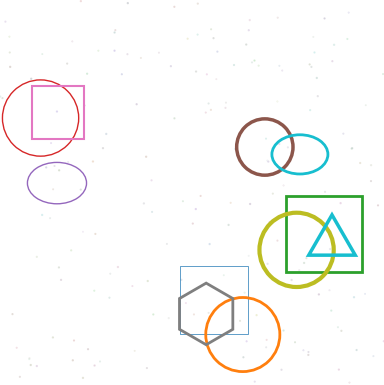[{"shape": "square", "thickness": 0.5, "radius": 0.44, "center": [0.557, 0.222]}, {"shape": "circle", "thickness": 2, "radius": 0.48, "center": [0.631, 0.131]}, {"shape": "square", "thickness": 2, "radius": 0.49, "center": [0.841, 0.392]}, {"shape": "circle", "thickness": 1, "radius": 0.5, "center": [0.105, 0.693]}, {"shape": "oval", "thickness": 1, "radius": 0.38, "center": [0.148, 0.524]}, {"shape": "circle", "thickness": 2.5, "radius": 0.37, "center": [0.688, 0.618]}, {"shape": "square", "thickness": 1.5, "radius": 0.34, "center": [0.151, 0.708]}, {"shape": "hexagon", "thickness": 2, "radius": 0.4, "center": [0.535, 0.185]}, {"shape": "circle", "thickness": 3, "radius": 0.48, "center": [0.77, 0.351]}, {"shape": "oval", "thickness": 2, "radius": 0.36, "center": [0.779, 0.599]}, {"shape": "triangle", "thickness": 2.5, "radius": 0.35, "center": [0.862, 0.372]}]